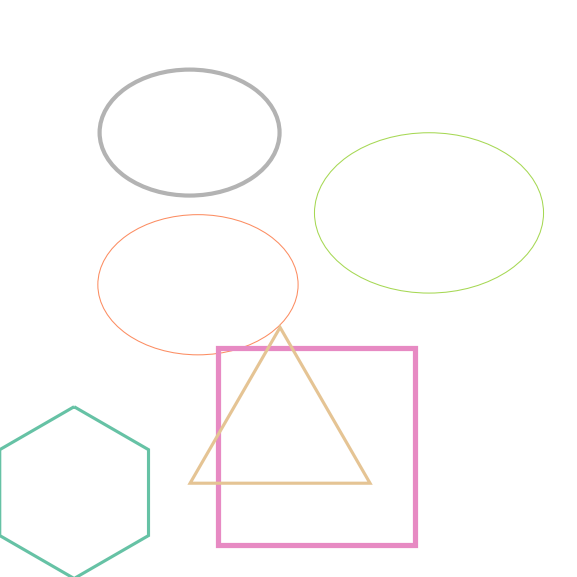[{"shape": "hexagon", "thickness": 1.5, "radius": 0.74, "center": [0.128, 0.146]}, {"shape": "oval", "thickness": 0.5, "radius": 0.87, "center": [0.343, 0.506]}, {"shape": "square", "thickness": 2.5, "radius": 0.85, "center": [0.548, 0.226]}, {"shape": "oval", "thickness": 0.5, "radius": 0.99, "center": [0.743, 0.63]}, {"shape": "triangle", "thickness": 1.5, "radius": 0.9, "center": [0.485, 0.252]}, {"shape": "oval", "thickness": 2, "radius": 0.78, "center": [0.328, 0.77]}]